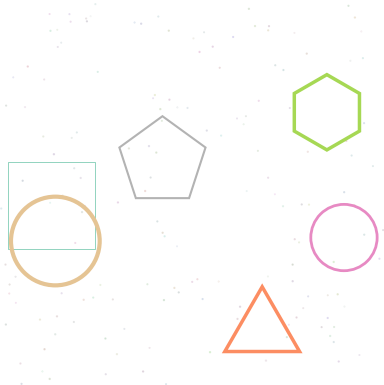[{"shape": "square", "thickness": 0.5, "radius": 0.57, "center": [0.134, 0.467]}, {"shape": "triangle", "thickness": 2.5, "radius": 0.56, "center": [0.681, 0.143]}, {"shape": "circle", "thickness": 2, "radius": 0.43, "center": [0.893, 0.383]}, {"shape": "hexagon", "thickness": 2.5, "radius": 0.49, "center": [0.849, 0.708]}, {"shape": "circle", "thickness": 3, "radius": 0.58, "center": [0.144, 0.374]}, {"shape": "pentagon", "thickness": 1.5, "radius": 0.59, "center": [0.422, 0.581]}]